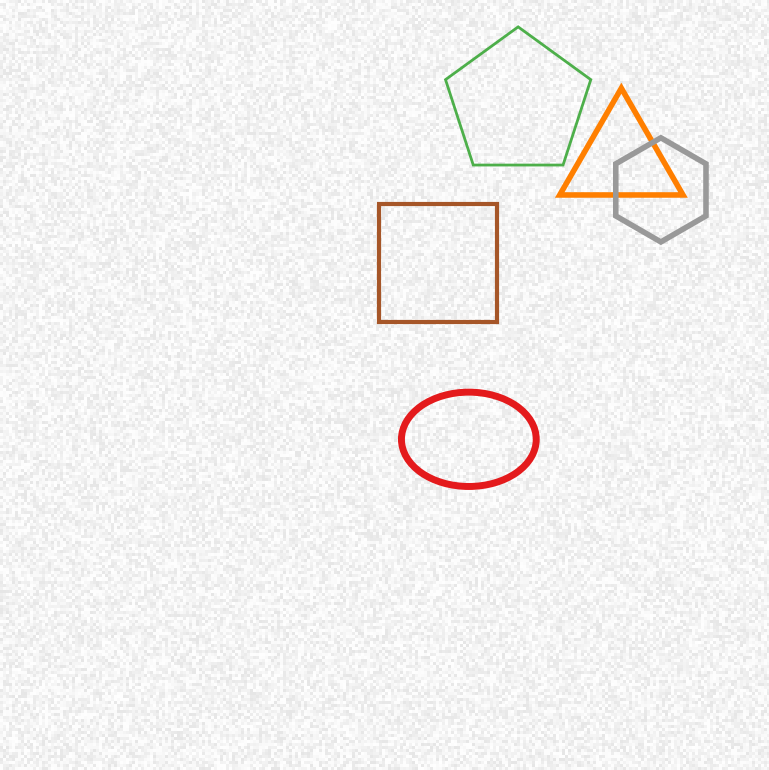[{"shape": "oval", "thickness": 2.5, "radius": 0.44, "center": [0.609, 0.429]}, {"shape": "pentagon", "thickness": 1, "radius": 0.5, "center": [0.673, 0.866]}, {"shape": "triangle", "thickness": 2, "radius": 0.46, "center": [0.807, 0.793]}, {"shape": "square", "thickness": 1.5, "radius": 0.38, "center": [0.569, 0.659]}, {"shape": "hexagon", "thickness": 2, "radius": 0.34, "center": [0.858, 0.753]}]